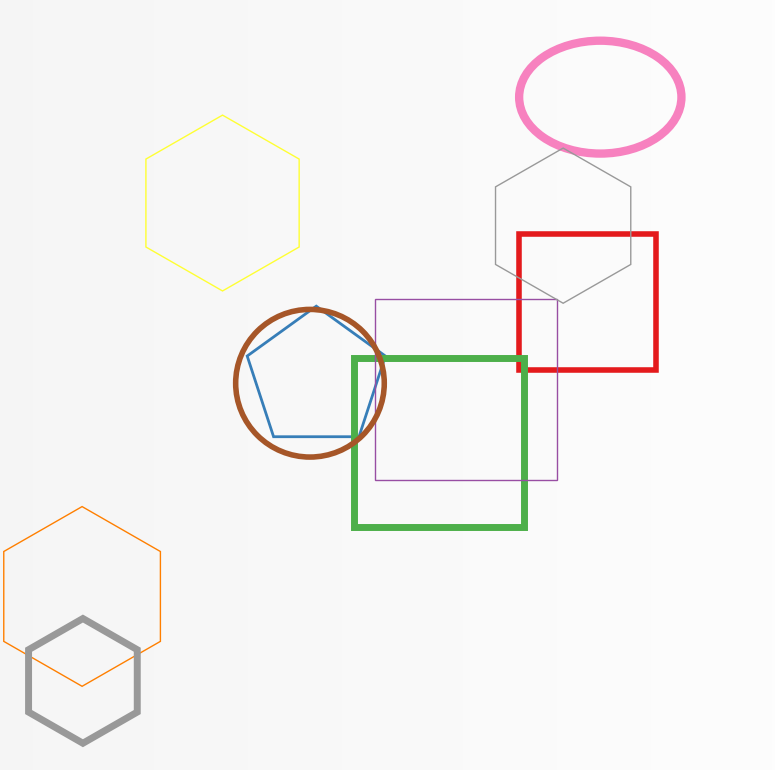[{"shape": "square", "thickness": 2, "radius": 0.44, "center": [0.758, 0.608]}, {"shape": "pentagon", "thickness": 1, "radius": 0.47, "center": [0.408, 0.509]}, {"shape": "square", "thickness": 2.5, "radius": 0.55, "center": [0.567, 0.425]}, {"shape": "square", "thickness": 0.5, "radius": 0.59, "center": [0.601, 0.494]}, {"shape": "hexagon", "thickness": 0.5, "radius": 0.58, "center": [0.106, 0.225]}, {"shape": "hexagon", "thickness": 0.5, "radius": 0.57, "center": [0.287, 0.736]}, {"shape": "circle", "thickness": 2, "radius": 0.48, "center": [0.4, 0.502]}, {"shape": "oval", "thickness": 3, "radius": 0.52, "center": [0.775, 0.874]}, {"shape": "hexagon", "thickness": 2.5, "radius": 0.4, "center": [0.107, 0.116]}, {"shape": "hexagon", "thickness": 0.5, "radius": 0.5, "center": [0.727, 0.707]}]